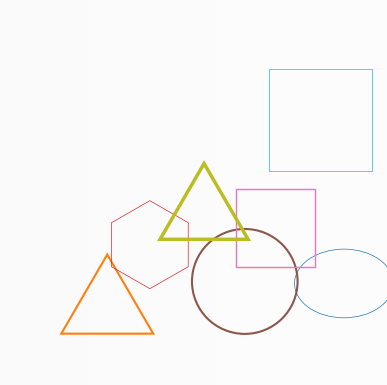[{"shape": "oval", "thickness": 0.5, "radius": 0.64, "center": [0.888, 0.264]}, {"shape": "triangle", "thickness": 1.5, "radius": 0.69, "center": [0.277, 0.202]}, {"shape": "hexagon", "thickness": 0.5, "radius": 0.57, "center": [0.387, 0.364]}, {"shape": "circle", "thickness": 1.5, "radius": 0.68, "center": [0.632, 0.269]}, {"shape": "square", "thickness": 1, "radius": 0.51, "center": [0.712, 0.408]}, {"shape": "triangle", "thickness": 2.5, "radius": 0.66, "center": [0.527, 0.444]}, {"shape": "square", "thickness": 0.5, "radius": 0.66, "center": [0.828, 0.689]}]